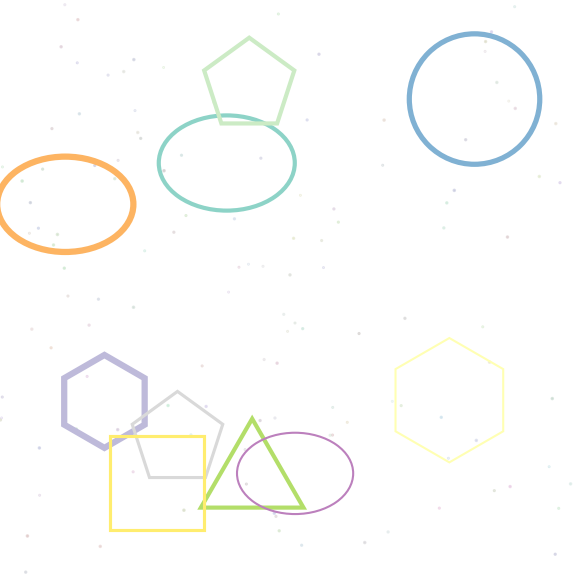[{"shape": "oval", "thickness": 2, "radius": 0.59, "center": [0.393, 0.717]}, {"shape": "hexagon", "thickness": 1, "radius": 0.54, "center": [0.778, 0.306]}, {"shape": "hexagon", "thickness": 3, "radius": 0.4, "center": [0.181, 0.304]}, {"shape": "circle", "thickness": 2.5, "radius": 0.56, "center": [0.822, 0.828]}, {"shape": "oval", "thickness": 3, "radius": 0.59, "center": [0.113, 0.645]}, {"shape": "triangle", "thickness": 2, "radius": 0.51, "center": [0.437, 0.171]}, {"shape": "pentagon", "thickness": 1.5, "radius": 0.41, "center": [0.307, 0.239]}, {"shape": "oval", "thickness": 1, "radius": 0.5, "center": [0.511, 0.179]}, {"shape": "pentagon", "thickness": 2, "radius": 0.41, "center": [0.432, 0.852]}, {"shape": "square", "thickness": 1.5, "radius": 0.41, "center": [0.272, 0.163]}]